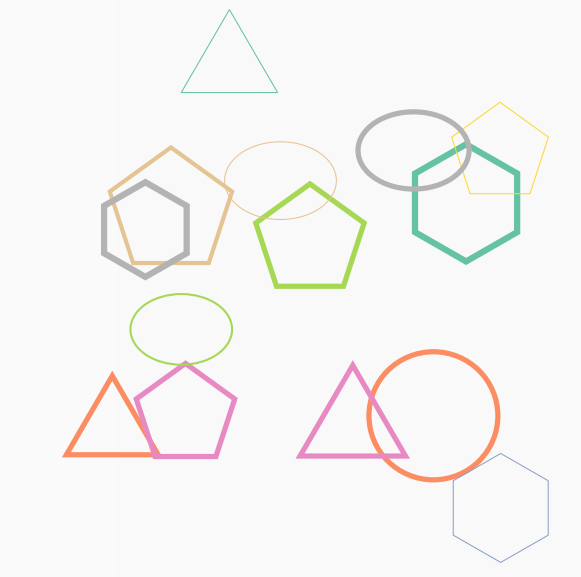[{"shape": "hexagon", "thickness": 3, "radius": 0.51, "center": [0.802, 0.648]}, {"shape": "triangle", "thickness": 0.5, "radius": 0.48, "center": [0.395, 0.887]}, {"shape": "triangle", "thickness": 2.5, "radius": 0.46, "center": [0.193, 0.257]}, {"shape": "circle", "thickness": 2.5, "radius": 0.55, "center": [0.746, 0.279]}, {"shape": "hexagon", "thickness": 0.5, "radius": 0.47, "center": [0.861, 0.12]}, {"shape": "pentagon", "thickness": 2.5, "radius": 0.45, "center": [0.319, 0.281]}, {"shape": "triangle", "thickness": 2.5, "radius": 0.52, "center": [0.607, 0.262]}, {"shape": "pentagon", "thickness": 2.5, "radius": 0.49, "center": [0.533, 0.583]}, {"shape": "oval", "thickness": 1, "radius": 0.44, "center": [0.312, 0.429]}, {"shape": "pentagon", "thickness": 0.5, "radius": 0.44, "center": [0.86, 0.735]}, {"shape": "pentagon", "thickness": 2, "radius": 0.55, "center": [0.294, 0.633]}, {"shape": "oval", "thickness": 0.5, "radius": 0.48, "center": [0.483, 0.686]}, {"shape": "oval", "thickness": 2.5, "radius": 0.48, "center": [0.711, 0.739]}, {"shape": "hexagon", "thickness": 3, "radius": 0.41, "center": [0.25, 0.602]}]